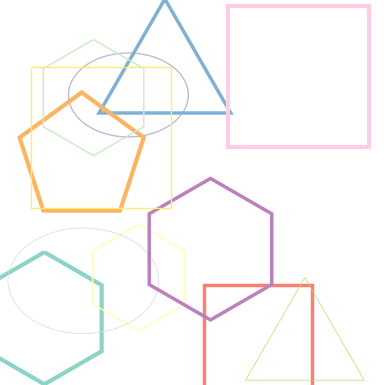[{"shape": "hexagon", "thickness": 3, "radius": 0.86, "center": [0.115, 0.173]}, {"shape": "hexagon", "thickness": 1, "radius": 0.69, "center": [0.36, 0.279]}, {"shape": "oval", "thickness": 1, "radius": 0.78, "center": [0.333, 0.753]}, {"shape": "square", "thickness": 2.5, "radius": 0.7, "center": [0.669, 0.119]}, {"shape": "triangle", "thickness": 2.5, "radius": 0.99, "center": [0.428, 0.805]}, {"shape": "pentagon", "thickness": 3, "radius": 0.85, "center": [0.212, 0.59]}, {"shape": "triangle", "thickness": 0.5, "radius": 0.89, "center": [0.792, 0.101]}, {"shape": "square", "thickness": 3, "radius": 0.92, "center": [0.776, 0.801]}, {"shape": "oval", "thickness": 0.5, "radius": 0.98, "center": [0.217, 0.271]}, {"shape": "hexagon", "thickness": 2.5, "radius": 0.92, "center": [0.547, 0.353]}, {"shape": "hexagon", "thickness": 1, "radius": 0.75, "center": [0.243, 0.747]}, {"shape": "square", "thickness": 1, "radius": 0.91, "center": [0.263, 0.643]}]